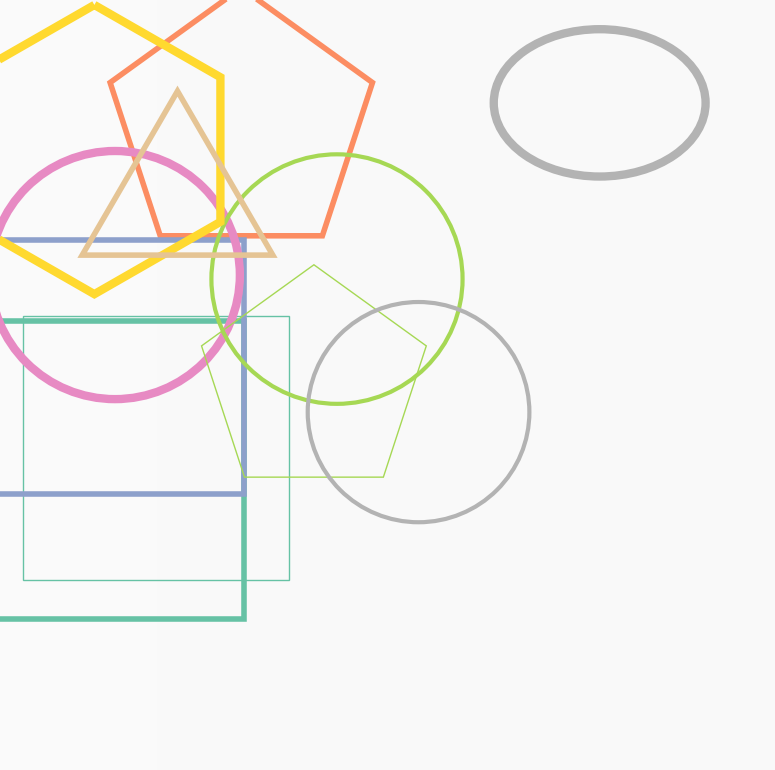[{"shape": "square", "thickness": 0.5, "radius": 0.86, "center": [0.201, 0.418]}, {"shape": "square", "thickness": 2, "radius": 0.97, "center": [0.121, 0.39]}, {"shape": "pentagon", "thickness": 2, "radius": 0.89, "center": [0.311, 0.838]}, {"shape": "square", "thickness": 2, "radius": 0.83, "center": [0.15, 0.523]}, {"shape": "circle", "thickness": 3, "radius": 0.81, "center": [0.148, 0.643]}, {"shape": "pentagon", "thickness": 0.5, "radius": 0.76, "center": [0.405, 0.504]}, {"shape": "circle", "thickness": 1.5, "radius": 0.81, "center": [0.435, 0.638]}, {"shape": "hexagon", "thickness": 3, "radius": 0.94, "center": [0.122, 0.806]}, {"shape": "triangle", "thickness": 2, "radius": 0.71, "center": [0.229, 0.74]}, {"shape": "oval", "thickness": 3, "radius": 0.68, "center": [0.774, 0.866]}, {"shape": "circle", "thickness": 1.5, "radius": 0.72, "center": [0.54, 0.465]}]